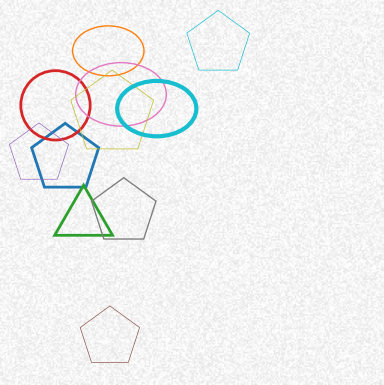[{"shape": "pentagon", "thickness": 2, "radius": 0.46, "center": [0.169, 0.588]}, {"shape": "oval", "thickness": 1, "radius": 0.46, "center": [0.281, 0.868]}, {"shape": "triangle", "thickness": 2, "radius": 0.43, "center": [0.217, 0.432]}, {"shape": "circle", "thickness": 2, "radius": 0.45, "center": [0.144, 0.726]}, {"shape": "pentagon", "thickness": 0.5, "radius": 0.4, "center": [0.101, 0.6]}, {"shape": "pentagon", "thickness": 0.5, "radius": 0.41, "center": [0.285, 0.124]}, {"shape": "oval", "thickness": 1, "radius": 0.59, "center": [0.314, 0.755]}, {"shape": "pentagon", "thickness": 1, "radius": 0.44, "center": [0.321, 0.45]}, {"shape": "pentagon", "thickness": 0.5, "radius": 0.57, "center": [0.291, 0.705]}, {"shape": "oval", "thickness": 3, "radius": 0.51, "center": [0.407, 0.718]}, {"shape": "pentagon", "thickness": 0.5, "radius": 0.43, "center": [0.567, 0.887]}]